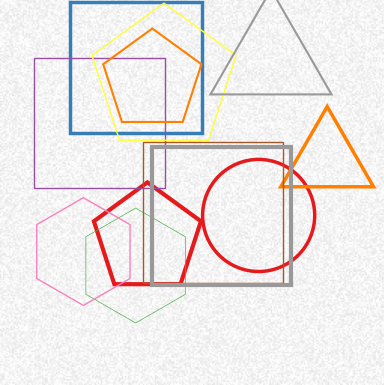[{"shape": "circle", "thickness": 2.5, "radius": 0.73, "center": [0.672, 0.44]}, {"shape": "pentagon", "thickness": 3, "radius": 0.73, "center": [0.383, 0.38]}, {"shape": "square", "thickness": 2.5, "radius": 0.86, "center": [0.354, 0.825]}, {"shape": "hexagon", "thickness": 0.5, "radius": 0.75, "center": [0.352, 0.31]}, {"shape": "square", "thickness": 1, "radius": 0.85, "center": [0.259, 0.68]}, {"shape": "pentagon", "thickness": 1.5, "radius": 0.67, "center": [0.396, 0.792]}, {"shape": "triangle", "thickness": 2.5, "radius": 0.69, "center": [0.85, 0.584]}, {"shape": "pentagon", "thickness": 1, "radius": 0.98, "center": [0.426, 0.795]}, {"shape": "square", "thickness": 1, "radius": 0.91, "center": [0.552, 0.448]}, {"shape": "hexagon", "thickness": 1, "radius": 0.7, "center": [0.217, 0.347]}, {"shape": "triangle", "thickness": 1.5, "radius": 0.91, "center": [0.704, 0.846]}, {"shape": "square", "thickness": 3, "radius": 0.9, "center": [0.575, 0.439]}]